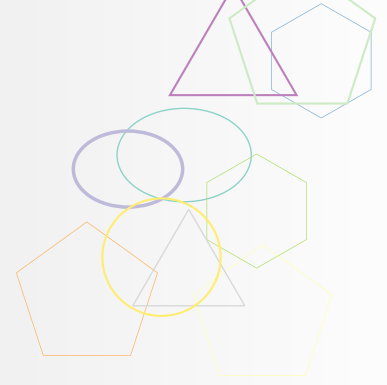[{"shape": "oval", "thickness": 1, "radius": 0.87, "center": [0.475, 0.597]}, {"shape": "pentagon", "thickness": 0.5, "radius": 0.94, "center": [0.678, 0.176]}, {"shape": "oval", "thickness": 2.5, "radius": 0.71, "center": [0.33, 0.561]}, {"shape": "hexagon", "thickness": 0.5, "radius": 0.74, "center": [0.829, 0.842]}, {"shape": "pentagon", "thickness": 0.5, "radius": 0.96, "center": [0.224, 0.232]}, {"shape": "hexagon", "thickness": 0.5, "radius": 0.74, "center": [0.662, 0.452]}, {"shape": "triangle", "thickness": 1, "radius": 0.83, "center": [0.487, 0.289]}, {"shape": "triangle", "thickness": 1.5, "radius": 0.94, "center": [0.602, 0.847]}, {"shape": "pentagon", "thickness": 1.5, "radius": 0.99, "center": [0.78, 0.891]}, {"shape": "circle", "thickness": 1.5, "radius": 0.76, "center": [0.417, 0.332]}]